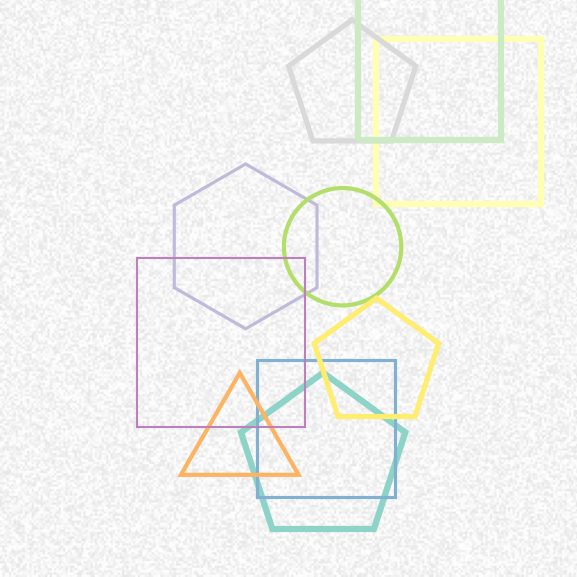[{"shape": "pentagon", "thickness": 3, "radius": 0.75, "center": [0.56, 0.204]}, {"shape": "square", "thickness": 3, "radius": 0.72, "center": [0.794, 0.788]}, {"shape": "hexagon", "thickness": 1.5, "radius": 0.71, "center": [0.425, 0.572]}, {"shape": "square", "thickness": 1.5, "radius": 0.59, "center": [0.564, 0.257]}, {"shape": "triangle", "thickness": 2, "radius": 0.59, "center": [0.415, 0.236]}, {"shape": "circle", "thickness": 2, "radius": 0.51, "center": [0.593, 0.572]}, {"shape": "pentagon", "thickness": 2.5, "radius": 0.58, "center": [0.61, 0.849]}, {"shape": "square", "thickness": 1, "radius": 0.73, "center": [0.383, 0.406]}, {"shape": "square", "thickness": 3, "radius": 0.62, "center": [0.744, 0.881]}, {"shape": "pentagon", "thickness": 2.5, "radius": 0.57, "center": [0.652, 0.37]}]